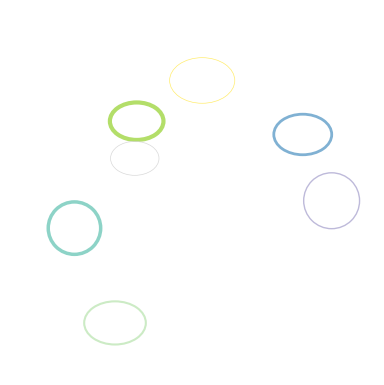[{"shape": "circle", "thickness": 2.5, "radius": 0.34, "center": [0.193, 0.407]}, {"shape": "circle", "thickness": 1, "radius": 0.36, "center": [0.861, 0.479]}, {"shape": "oval", "thickness": 2, "radius": 0.38, "center": [0.786, 0.651]}, {"shape": "oval", "thickness": 3, "radius": 0.35, "center": [0.355, 0.685]}, {"shape": "oval", "thickness": 0.5, "radius": 0.31, "center": [0.35, 0.589]}, {"shape": "oval", "thickness": 1.5, "radius": 0.4, "center": [0.299, 0.161]}, {"shape": "oval", "thickness": 0.5, "radius": 0.42, "center": [0.525, 0.791]}]